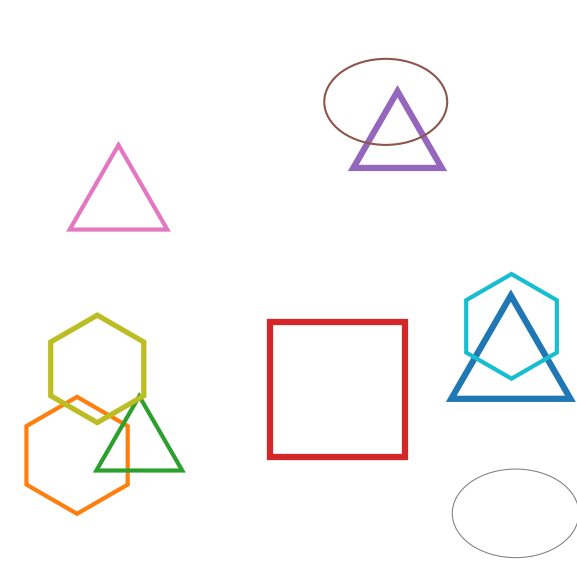[{"shape": "triangle", "thickness": 3, "radius": 0.6, "center": [0.885, 0.368]}, {"shape": "hexagon", "thickness": 2, "radius": 0.51, "center": [0.133, 0.211]}, {"shape": "triangle", "thickness": 2, "radius": 0.43, "center": [0.241, 0.227]}, {"shape": "square", "thickness": 3, "radius": 0.58, "center": [0.584, 0.325]}, {"shape": "triangle", "thickness": 3, "radius": 0.44, "center": [0.688, 0.753]}, {"shape": "oval", "thickness": 1, "radius": 0.53, "center": [0.668, 0.823]}, {"shape": "triangle", "thickness": 2, "radius": 0.49, "center": [0.205, 0.65]}, {"shape": "oval", "thickness": 0.5, "radius": 0.55, "center": [0.893, 0.11]}, {"shape": "hexagon", "thickness": 2.5, "radius": 0.47, "center": [0.168, 0.36]}, {"shape": "hexagon", "thickness": 2, "radius": 0.45, "center": [0.886, 0.434]}]